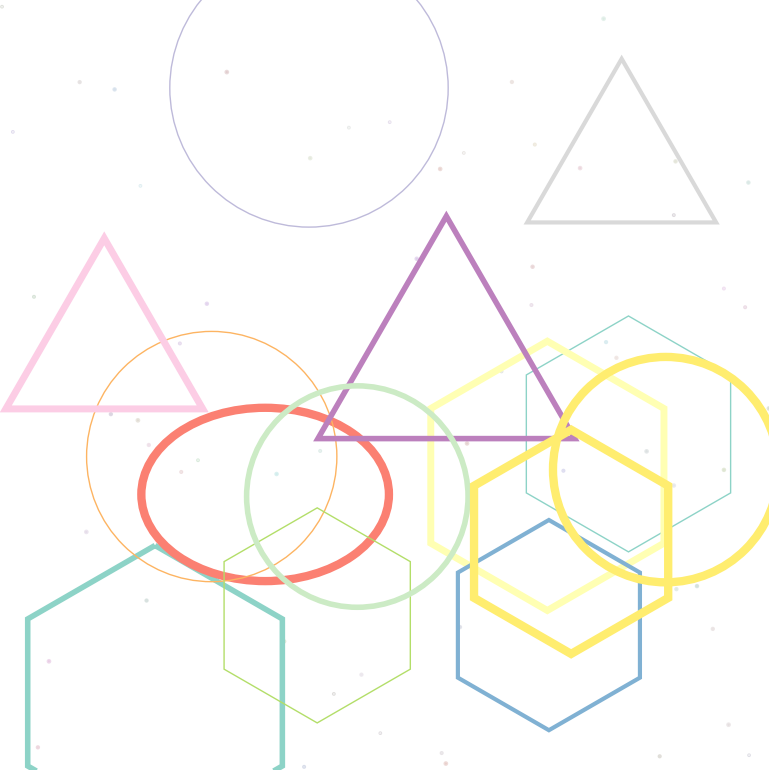[{"shape": "hexagon", "thickness": 2, "radius": 0.95, "center": [0.201, 0.101]}, {"shape": "hexagon", "thickness": 0.5, "radius": 0.77, "center": [0.816, 0.436]}, {"shape": "hexagon", "thickness": 2.5, "radius": 0.87, "center": [0.711, 0.382]}, {"shape": "circle", "thickness": 0.5, "radius": 0.9, "center": [0.401, 0.886]}, {"shape": "oval", "thickness": 3, "radius": 0.8, "center": [0.344, 0.358]}, {"shape": "hexagon", "thickness": 1.5, "radius": 0.68, "center": [0.713, 0.188]}, {"shape": "circle", "thickness": 0.5, "radius": 0.81, "center": [0.275, 0.407]}, {"shape": "hexagon", "thickness": 0.5, "radius": 0.7, "center": [0.412, 0.201]}, {"shape": "triangle", "thickness": 2.5, "radius": 0.74, "center": [0.135, 0.543]}, {"shape": "triangle", "thickness": 1.5, "radius": 0.71, "center": [0.807, 0.782]}, {"shape": "triangle", "thickness": 2, "radius": 0.96, "center": [0.58, 0.527]}, {"shape": "circle", "thickness": 2, "radius": 0.72, "center": [0.464, 0.355]}, {"shape": "hexagon", "thickness": 3, "radius": 0.73, "center": [0.742, 0.296]}, {"shape": "circle", "thickness": 3, "radius": 0.73, "center": [0.865, 0.39]}]